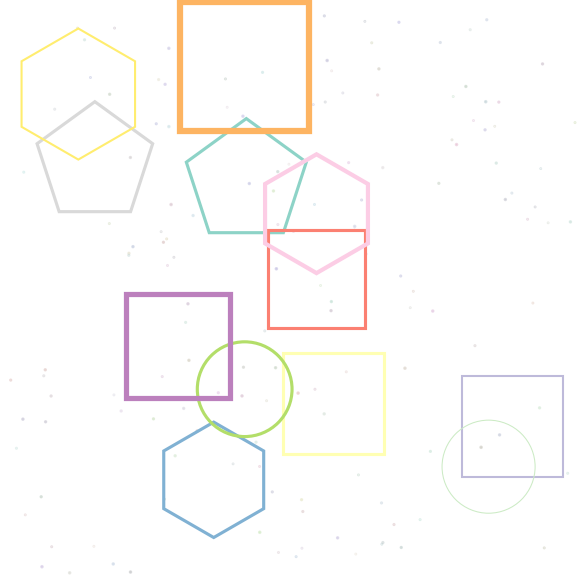[{"shape": "pentagon", "thickness": 1.5, "radius": 0.55, "center": [0.427, 0.685]}, {"shape": "square", "thickness": 1.5, "radius": 0.44, "center": [0.577, 0.301]}, {"shape": "square", "thickness": 1, "radius": 0.44, "center": [0.887, 0.26]}, {"shape": "square", "thickness": 1.5, "radius": 0.42, "center": [0.548, 0.516]}, {"shape": "hexagon", "thickness": 1.5, "radius": 0.5, "center": [0.37, 0.168]}, {"shape": "square", "thickness": 3, "radius": 0.56, "center": [0.423, 0.884]}, {"shape": "circle", "thickness": 1.5, "radius": 0.41, "center": [0.424, 0.325]}, {"shape": "hexagon", "thickness": 2, "radius": 0.51, "center": [0.548, 0.629]}, {"shape": "pentagon", "thickness": 1.5, "radius": 0.53, "center": [0.164, 0.718]}, {"shape": "square", "thickness": 2.5, "radius": 0.45, "center": [0.308, 0.4]}, {"shape": "circle", "thickness": 0.5, "radius": 0.4, "center": [0.846, 0.191]}, {"shape": "hexagon", "thickness": 1, "radius": 0.57, "center": [0.136, 0.836]}]